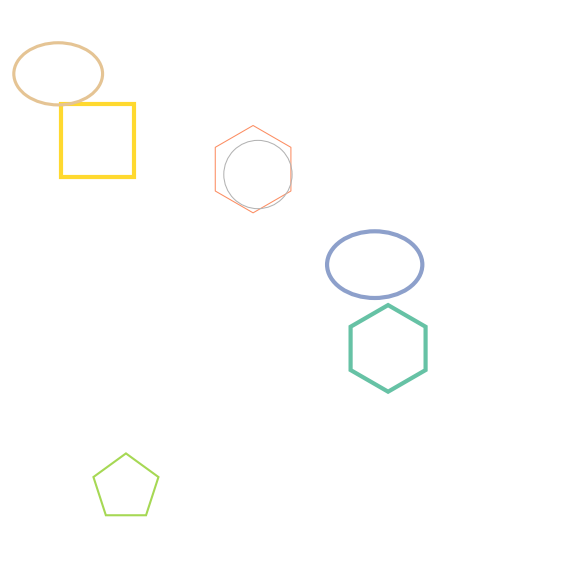[{"shape": "hexagon", "thickness": 2, "radius": 0.37, "center": [0.672, 0.396]}, {"shape": "hexagon", "thickness": 0.5, "radius": 0.38, "center": [0.438, 0.706]}, {"shape": "oval", "thickness": 2, "radius": 0.41, "center": [0.649, 0.541]}, {"shape": "pentagon", "thickness": 1, "radius": 0.3, "center": [0.218, 0.155]}, {"shape": "square", "thickness": 2, "radius": 0.32, "center": [0.168, 0.756]}, {"shape": "oval", "thickness": 1.5, "radius": 0.38, "center": [0.101, 0.871]}, {"shape": "circle", "thickness": 0.5, "radius": 0.3, "center": [0.447, 0.697]}]